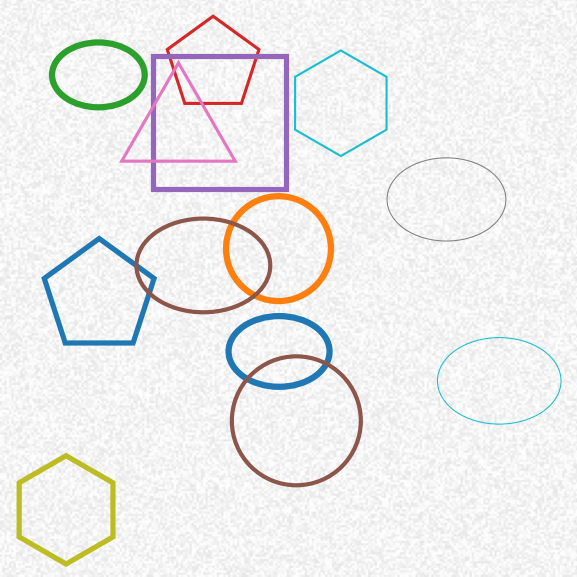[{"shape": "oval", "thickness": 3, "radius": 0.44, "center": [0.483, 0.391]}, {"shape": "pentagon", "thickness": 2.5, "radius": 0.5, "center": [0.172, 0.486]}, {"shape": "circle", "thickness": 3, "radius": 0.45, "center": [0.482, 0.569]}, {"shape": "oval", "thickness": 3, "radius": 0.4, "center": [0.17, 0.869]}, {"shape": "pentagon", "thickness": 1.5, "radius": 0.42, "center": [0.369, 0.888]}, {"shape": "square", "thickness": 2.5, "radius": 0.58, "center": [0.38, 0.786]}, {"shape": "circle", "thickness": 2, "radius": 0.56, "center": [0.513, 0.27]}, {"shape": "oval", "thickness": 2, "radius": 0.58, "center": [0.352, 0.54]}, {"shape": "triangle", "thickness": 1.5, "radius": 0.57, "center": [0.309, 0.777]}, {"shape": "oval", "thickness": 0.5, "radius": 0.51, "center": [0.773, 0.654]}, {"shape": "hexagon", "thickness": 2.5, "radius": 0.47, "center": [0.114, 0.116]}, {"shape": "hexagon", "thickness": 1, "radius": 0.46, "center": [0.59, 0.82]}, {"shape": "oval", "thickness": 0.5, "radius": 0.53, "center": [0.864, 0.34]}]